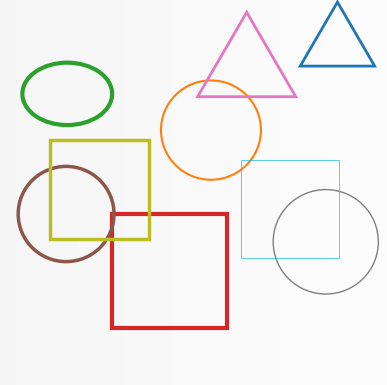[{"shape": "triangle", "thickness": 2, "radius": 0.55, "center": [0.871, 0.884]}, {"shape": "circle", "thickness": 1.5, "radius": 0.64, "center": [0.544, 0.662]}, {"shape": "oval", "thickness": 3, "radius": 0.58, "center": [0.174, 0.756]}, {"shape": "square", "thickness": 3, "radius": 0.74, "center": [0.438, 0.296]}, {"shape": "circle", "thickness": 2.5, "radius": 0.62, "center": [0.171, 0.444]}, {"shape": "triangle", "thickness": 2, "radius": 0.73, "center": [0.637, 0.822]}, {"shape": "circle", "thickness": 1, "radius": 0.68, "center": [0.841, 0.372]}, {"shape": "square", "thickness": 2.5, "radius": 0.64, "center": [0.257, 0.508]}, {"shape": "square", "thickness": 0.5, "radius": 0.63, "center": [0.748, 0.457]}]